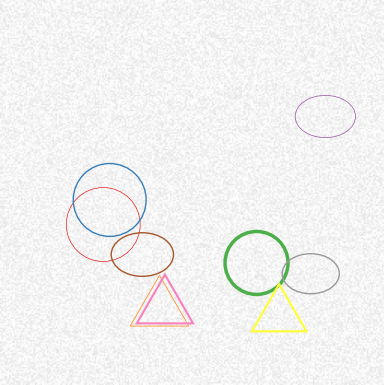[{"shape": "circle", "thickness": 0.5, "radius": 0.48, "center": [0.268, 0.417]}, {"shape": "circle", "thickness": 1, "radius": 0.47, "center": [0.285, 0.481]}, {"shape": "circle", "thickness": 2.5, "radius": 0.41, "center": [0.666, 0.317]}, {"shape": "oval", "thickness": 0.5, "radius": 0.39, "center": [0.845, 0.697]}, {"shape": "triangle", "thickness": 0.5, "radius": 0.44, "center": [0.414, 0.197]}, {"shape": "triangle", "thickness": 1.5, "radius": 0.41, "center": [0.725, 0.18]}, {"shape": "oval", "thickness": 1, "radius": 0.4, "center": [0.37, 0.339]}, {"shape": "triangle", "thickness": 1.5, "radius": 0.42, "center": [0.428, 0.202]}, {"shape": "oval", "thickness": 1, "radius": 0.37, "center": [0.807, 0.289]}]